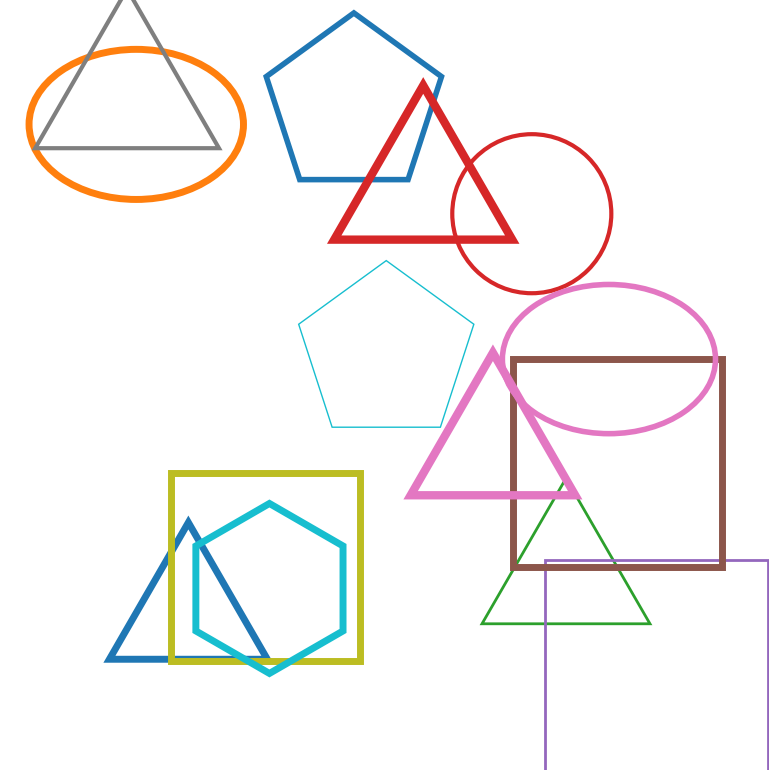[{"shape": "triangle", "thickness": 2.5, "radius": 0.59, "center": [0.245, 0.203]}, {"shape": "pentagon", "thickness": 2, "radius": 0.6, "center": [0.46, 0.864]}, {"shape": "oval", "thickness": 2.5, "radius": 0.7, "center": [0.177, 0.838]}, {"shape": "triangle", "thickness": 1, "radius": 0.63, "center": [0.735, 0.253]}, {"shape": "circle", "thickness": 1.5, "radius": 0.52, "center": [0.691, 0.722]}, {"shape": "triangle", "thickness": 3, "radius": 0.67, "center": [0.55, 0.756]}, {"shape": "square", "thickness": 1, "radius": 0.72, "center": [0.853, 0.128]}, {"shape": "square", "thickness": 2.5, "radius": 0.68, "center": [0.802, 0.399]}, {"shape": "triangle", "thickness": 3, "radius": 0.62, "center": [0.64, 0.418]}, {"shape": "oval", "thickness": 2, "radius": 0.69, "center": [0.791, 0.534]}, {"shape": "triangle", "thickness": 1.5, "radius": 0.69, "center": [0.165, 0.876]}, {"shape": "square", "thickness": 2.5, "radius": 0.61, "center": [0.344, 0.263]}, {"shape": "pentagon", "thickness": 0.5, "radius": 0.6, "center": [0.502, 0.542]}, {"shape": "hexagon", "thickness": 2.5, "radius": 0.55, "center": [0.35, 0.236]}]